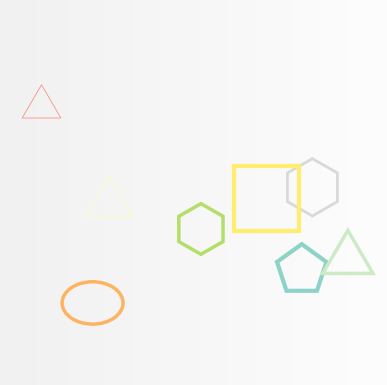[{"shape": "pentagon", "thickness": 3, "radius": 0.33, "center": [0.779, 0.299]}, {"shape": "triangle", "thickness": 0.5, "radius": 0.35, "center": [0.281, 0.473]}, {"shape": "triangle", "thickness": 0.5, "radius": 0.29, "center": [0.107, 0.722]}, {"shape": "oval", "thickness": 2.5, "radius": 0.39, "center": [0.239, 0.213]}, {"shape": "hexagon", "thickness": 2.5, "radius": 0.33, "center": [0.519, 0.405]}, {"shape": "hexagon", "thickness": 2, "radius": 0.37, "center": [0.806, 0.514]}, {"shape": "triangle", "thickness": 2.5, "radius": 0.37, "center": [0.898, 0.327]}, {"shape": "square", "thickness": 3, "radius": 0.42, "center": [0.688, 0.484]}]